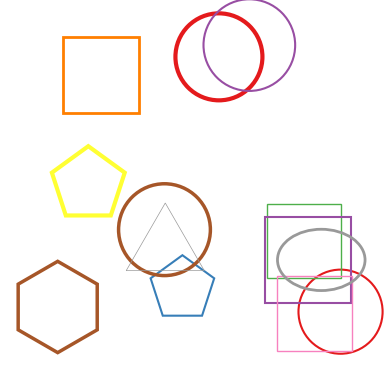[{"shape": "circle", "thickness": 1.5, "radius": 0.55, "center": [0.885, 0.19]}, {"shape": "circle", "thickness": 3, "radius": 0.56, "center": [0.569, 0.852]}, {"shape": "pentagon", "thickness": 1.5, "radius": 0.43, "center": [0.474, 0.25]}, {"shape": "square", "thickness": 1, "radius": 0.48, "center": [0.789, 0.374]}, {"shape": "square", "thickness": 1.5, "radius": 0.56, "center": [0.8, 0.325]}, {"shape": "circle", "thickness": 1.5, "radius": 0.6, "center": [0.648, 0.883]}, {"shape": "square", "thickness": 2, "radius": 0.5, "center": [0.263, 0.806]}, {"shape": "pentagon", "thickness": 3, "radius": 0.5, "center": [0.229, 0.521]}, {"shape": "hexagon", "thickness": 2.5, "radius": 0.59, "center": [0.15, 0.203]}, {"shape": "circle", "thickness": 2.5, "radius": 0.6, "center": [0.427, 0.403]}, {"shape": "square", "thickness": 1, "radius": 0.49, "center": [0.818, 0.185]}, {"shape": "triangle", "thickness": 0.5, "radius": 0.59, "center": [0.429, 0.356]}, {"shape": "oval", "thickness": 2, "radius": 0.57, "center": [0.834, 0.325]}]